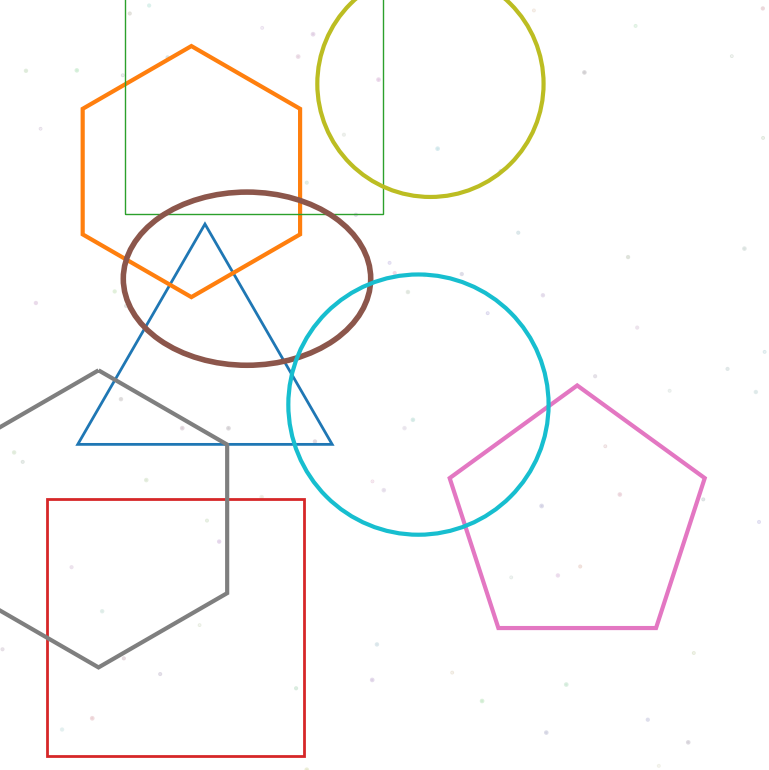[{"shape": "triangle", "thickness": 1, "radius": 0.95, "center": [0.266, 0.518]}, {"shape": "hexagon", "thickness": 1.5, "radius": 0.82, "center": [0.249, 0.777]}, {"shape": "square", "thickness": 0.5, "radius": 0.84, "center": [0.33, 0.89]}, {"shape": "square", "thickness": 1, "radius": 0.83, "center": [0.227, 0.185]}, {"shape": "oval", "thickness": 2, "radius": 0.8, "center": [0.321, 0.638]}, {"shape": "pentagon", "thickness": 1.5, "radius": 0.87, "center": [0.75, 0.325]}, {"shape": "hexagon", "thickness": 1.5, "radius": 0.96, "center": [0.128, 0.326]}, {"shape": "circle", "thickness": 1.5, "radius": 0.73, "center": [0.559, 0.891]}, {"shape": "circle", "thickness": 1.5, "radius": 0.84, "center": [0.543, 0.475]}]